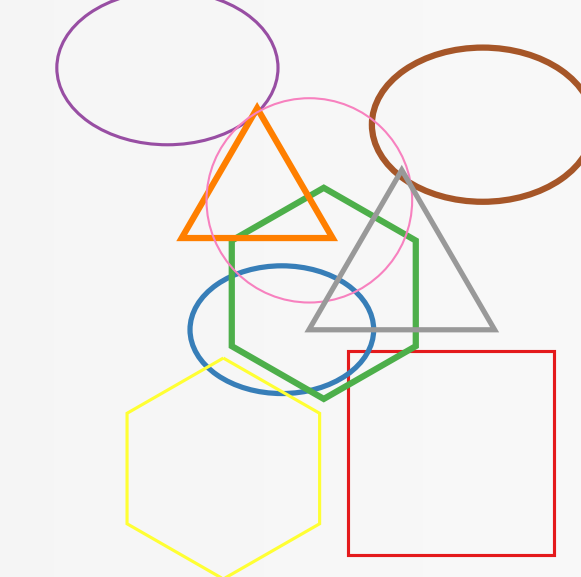[{"shape": "square", "thickness": 1.5, "radius": 0.88, "center": [0.775, 0.214]}, {"shape": "oval", "thickness": 2.5, "radius": 0.79, "center": [0.485, 0.428]}, {"shape": "hexagon", "thickness": 3, "radius": 0.91, "center": [0.557, 0.491]}, {"shape": "oval", "thickness": 1.5, "radius": 0.95, "center": [0.288, 0.882]}, {"shape": "triangle", "thickness": 3, "radius": 0.75, "center": [0.442, 0.662]}, {"shape": "hexagon", "thickness": 1.5, "radius": 0.96, "center": [0.384, 0.188]}, {"shape": "oval", "thickness": 3, "radius": 0.95, "center": [0.831, 0.783]}, {"shape": "circle", "thickness": 1, "radius": 0.88, "center": [0.532, 0.652]}, {"shape": "triangle", "thickness": 2.5, "radius": 0.92, "center": [0.691, 0.52]}]